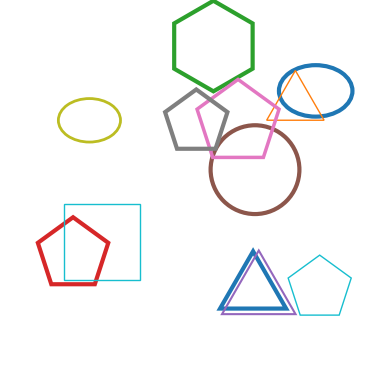[{"shape": "triangle", "thickness": 3, "radius": 0.5, "center": [0.657, 0.248]}, {"shape": "oval", "thickness": 3, "radius": 0.48, "center": [0.82, 0.764]}, {"shape": "triangle", "thickness": 1, "radius": 0.43, "center": [0.767, 0.731]}, {"shape": "hexagon", "thickness": 3, "radius": 0.59, "center": [0.554, 0.88]}, {"shape": "pentagon", "thickness": 3, "radius": 0.48, "center": [0.19, 0.34]}, {"shape": "triangle", "thickness": 1.5, "radius": 0.55, "center": [0.672, 0.239]}, {"shape": "circle", "thickness": 3, "radius": 0.58, "center": [0.662, 0.559]}, {"shape": "pentagon", "thickness": 2.5, "radius": 0.56, "center": [0.618, 0.682]}, {"shape": "pentagon", "thickness": 3, "radius": 0.43, "center": [0.51, 0.682]}, {"shape": "oval", "thickness": 2, "radius": 0.4, "center": [0.232, 0.687]}, {"shape": "square", "thickness": 1, "radius": 0.49, "center": [0.265, 0.371]}, {"shape": "pentagon", "thickness": 1, "radius": 0.43, "center": [0.83, 0.251]}]